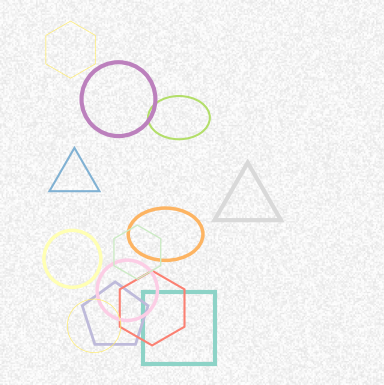[{"shape": "square", "thickness": 3, "radius": 0.47, "center": [0.466, 0.148]}, {"shape": "circle", "thickness": 2.5, "radius": 0.37, "center": [0.188, 0.328]}, {"shape": "pentagon", "thickness": 2, "radius": 0.45, "center": [0.299, 0.178]}, {"shape": "hexagon", "thickness": 1.5, "radius": 0.49, "center": [0.395, 0.2]}, {"shape": "triangle", "thickness": 1.5, "radius": 0.38, "center": [0.193, 0.541]}, {"shape": "oval", "thickness": 2.5, "radius": 0.49, "center": [0.43, 0.392]}, {"shape": "oval", "thickness": 1.5, "radius": 0.4, "center": [0.465, 0.694]}, {"shape": "circle", "thickness": 2.5, "radius": 0.39, "center": [0.331, 0.246]}, {"shape": "triangle", "thickness": 3, "radius": 0.5, "center": [0.643, 0.478]}, {"shape": "circle", "thickness": 3, "radius": 0.48, "center": [0.308, 0.742]}, {"shape": "hexagon", "thickness": 1, "radius": 0.35, "center": [0.357, 0.345]}, {"shape": "circle", "thickness": 0.5, "radius": 0.35, "center": [0.244, 0.154]}, {"shape": "hexagon", "thickness": 0.5, "radius": 0.37, "center": [0.183, 0.871]}]